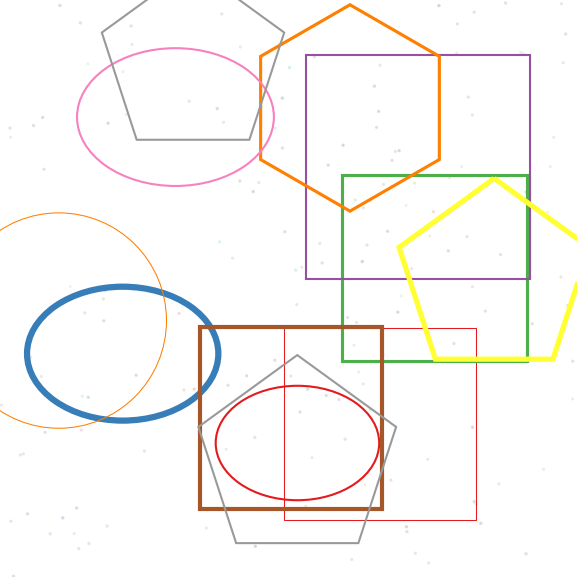[{"shape": "square", "thickness": 0.5, "radius": 0.83, "center": [0.658, 0.264]}, {"shape": "oval", "thickness": 1, "radius": 0.71, "center": [0.515, 0.232]}, {"shape": "oval", "thickness": 3, "radius": 0.83, "center": [0.212, 0.387]}, {"shape": "square", "thickness": 1.5, "radius": 0.8, "center": [0.752, 0.535]}, {"shape": "square", "thickness": 1, "radius": 0.97, "center": [0.724, 0.71]}, {"shape": "circle", "thickness": 0.5, "radius": 0.93, "center": [0.102, 0.444]}, {"shape": "hexagon", "thickness": 1.5, "radius": 0.89, "center": [0.606, 0.812]}, {"shape": "pentagon", "thickness": 2.5, "radius": 0.87, "center": [0.856, 0.517]}, {"shape": "square", "thickness": 2, "radius": 0.79, "center": [0.504, 0.275]}, {"shape": "oval", "thickness": 1, "radius": 0.85, "center": [0.304, 0.796]}, {"shape": "pentagon", "thickness": 1, "radius": 0.83, "center": [0.334, 0.891]}, {"shape": "pentagon", "thickness": 1, "radius": 0.9, "center": [0.515, 0.204]}]